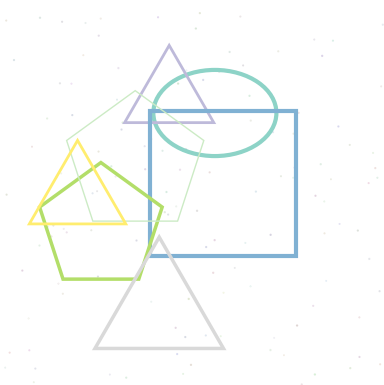[{"shape": "oval", "thickness": 3, "radius": 0.8, "center": [0.558, 0.706]}, {"shape": "triangle", "thickness": 2, "radius": 0.67, "center": [0.439, 0.748]}, {"shape": "square", "thickness": 3, "radius": 0.95, "center": [0.58, 0.523]}, {"shape": "pentagon", "thickness": 2.5, "radius": 0.84, "center": [0.262, 0.41]}, {"shape": "triangle", "thickness": 2.5, "radius": 0.96, "center": [0.414, 0.191]}, {"shape": "pentagon", "thickness": 1, "radius": 0.94, "center": [0.351, 0.577]}, {"shape": "triangle", "thickness": 2, "radius": 0.72, "center": [0.201, 0.491]}]